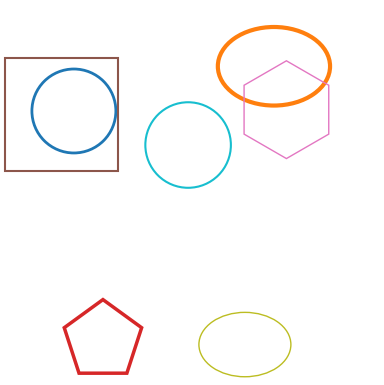[{"shape": "circle", "thickness": 2, "radius": 0.55, "center": [0.192, 0.712]}, {"shape": "oval", "thickness": 3, "radius": 0.73, "center": [0.712, 0.828]}, {"shape": "pentagon", "thickness": 2.5, "radius": 0.53, "center": [0.267, 0.116]}, {"shape": "square", "thickness": 1.5, "radius": 0.73, "center": [0.161, 0.702]}, {"shape": "hexagon", "thickness": 1, "radius": 0.63, "center": [0.744, 0.715]}, {"shape": "oval", "thickness": 1, "radius": 0.6, "center": [0.636, 0.105]}, {"shape": "circle", "thickness": 1.5, "radius": 0.56, "center": [0.489, 0.623]}]